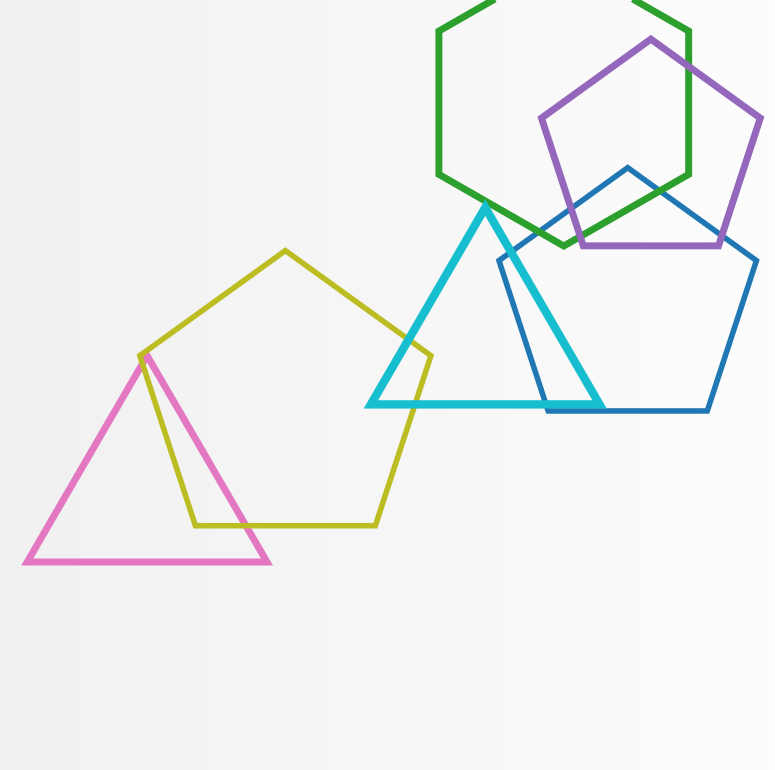[{"shape": "pentagon", "thickness": 2, "radius": 0.87, "center": [0.81, 0.608]}, {"shape": "hexagon", "thickness": 2.5, "radius": 0.93, "center": [0.727, 0.867]}, {"shape": "pentagon", "thickness": 2.5, "radius": 0.74, "center": [0.84, 0.801]}, {"shape": "triangle", "thickness": 2.5, "radius": 0.89, "center": [0.19, 0.359]}, {"shape": "pentagon", "thickness": 2, "radius": 0.99, "center": [0.368, 0.477]}, {"shape": "triangle", "thickness": 3, "radius": 0.85, "center": [0.626, 0.56]}]